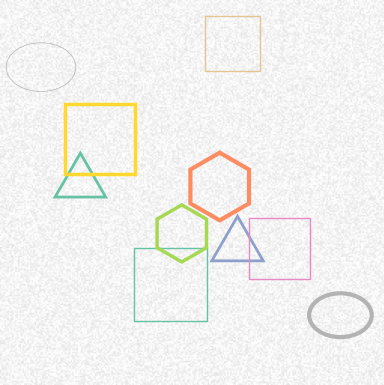[{"shape": "triangle", "thickness": 2, "radius": 0.38, "center": [0.209, 0.526]}, {"shape": "square", "thickness": 1, "radius": 0.48, "center": [0.443, 0.261]}, {"shape": "hexagon", "thickness": 3, "radius": 0.44, "center": [0.571, 0.516]}, {"shape": "triangle", "thickness": 2, "radius": 0.39, "center": [0.617, 0.361]}, {"shape": "square", "thickness": 1, "radius": 0.4, "center": [0.725, 0.354]}, {"shape": "hexagon", "thickness": 2.5, "radius": 0.37, "center": [0.472, 0.394]}, {"shape": "square", "thickness": 2.5, "radius": 0.45, "center": [0.26, 0.639]}, {"shape": "square", "thickness": 1, "radius": 0.36, "center": [0.604, 0.888]}, {"shape": "oval", "thickness": 0.5, "radius": 0.45, "center": [0.106, 0.826]}, {"shape": "oval", "thickness": 3, "radius": 0.41, "center": [0.884, 0.181]}]